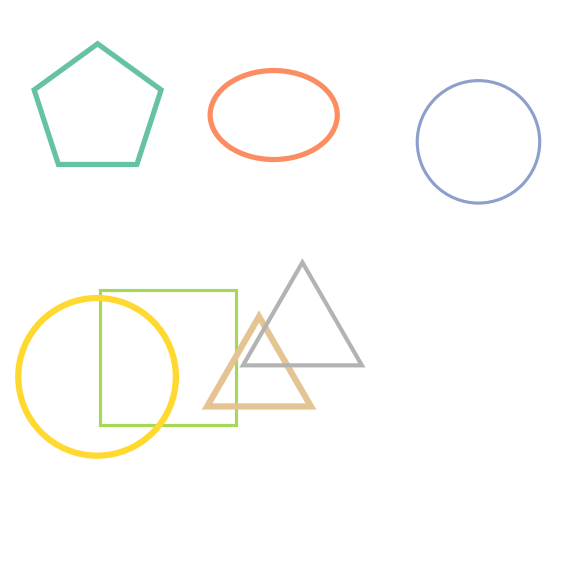[{"shape": "pentagon", "thickness": 2.5, "radius": 0.58, "center": [0.169, 0.808]}, {"shape": "oval", "thickness": 2.5, "radius": 0.55, "center": [0.474, 0.8]}, {"shape": "circle", "thickness": 1.5, "radius": 0.53, "center": [0.829, 0.754]}, {"shape": "square", "thickness": 1.5, "radius": 0.59, "center": [0.291, 0.38]}, {"shape": "circle", "thickness": 3, "radius": 0.68, "center": [0.168, 0.347]}, {"shape": "triangle", "thickness": 3, "radius": 0.52, "center": [0.449, 0.347]}, {"shape": "triangle", "thickness": 2, "radius": 0.59, "center": [0.524, 0.426]}]